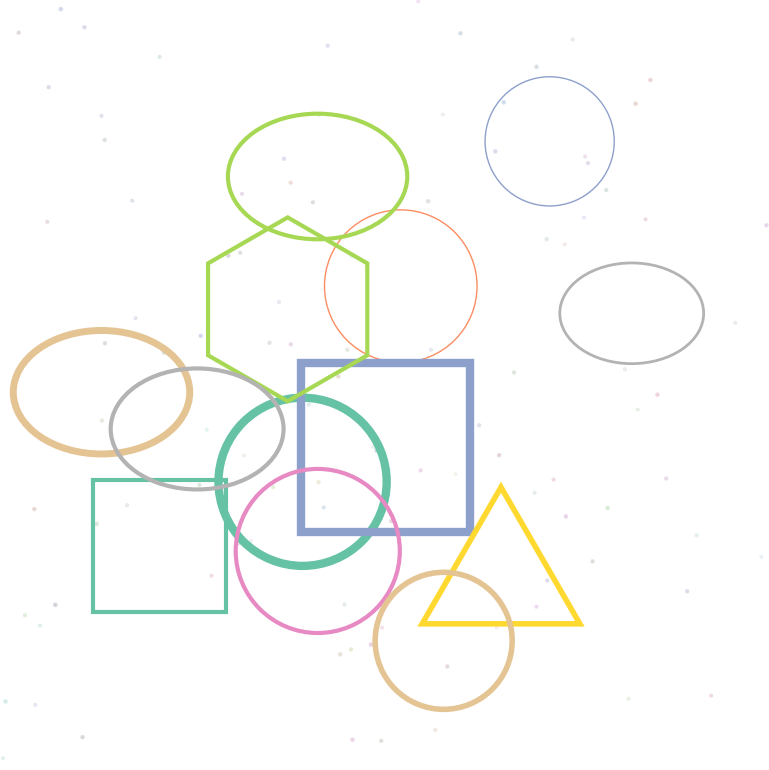[{"shape": "circle", "thickness": 3, "radius": 0.55, "center": [0.393, 0.374]}, {"shape": "square", "thickness": 1.5, "radius": 0.43, "center": [0.207, 0.291]}, {"shape": "circle", "thickness": 0.5, "radius": 0.5, "center": [0.52, 0.628]}, {"shape": "circle", "thickness": 0.5, "radius": 0.42, "center": [0.714, 0.816]}, {"shape": "square", "thickness": 3, "radius": 0.55, "center": [0.501, 0.419]}, {"shape": "circle", "thickness": 1.5, "radius": 0.53, "center": [0.413, 0.284]}, {"shape": "hexagon", "thickness": 1.5, "radius": 0.6, "center": [0.374, 0.598]}, {"shape": "oval", "thickness": 1.5, "radius": 0.58, "center": [0.412, 0.771]}, {"shape": "triangle", "thickness": 2, "radius": 0.59, "center": [0.651, 0.249]}, {"shape": "circle", "thickness": 2, "radius": 0.44, "center": [0.576, 0.168]}, {"shape": "oval", "thickness": 2.5, "radius": 0.57, "center": [0.132, 0.491]}, {"shape": "oval", "thickness": 1, "radius": 0.47, "center": [0.82, 0.593]}, {"shape": "oval", "thickness": 1.5, "radius": 0.56, "center": [0.256, 0.443]}]